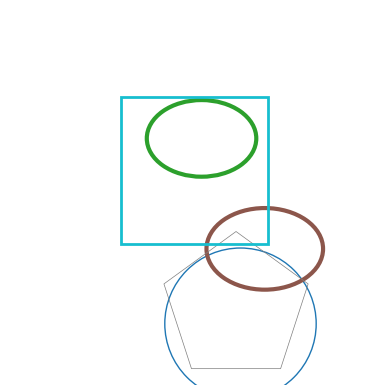[{"shape": "circle", "thickness": 1, "radius": 0.98, "center": [0.625, 0.159]}, {"shape": "oval", "thickness": 3, "radius": 0.71, "center": [0.523, 0.641]}, {"shape": "oval", "thickness": 3, "radius": 0.76, "center": [0.688, 0.354]}, {"shape": "pentagon", "thickness": 0.5, "radius": 0.98, "center": [0.613, 0.202]}, {"shape": "square", "thickness": 2, "radius": 0.96, "center": [0.505, 0.556]}]